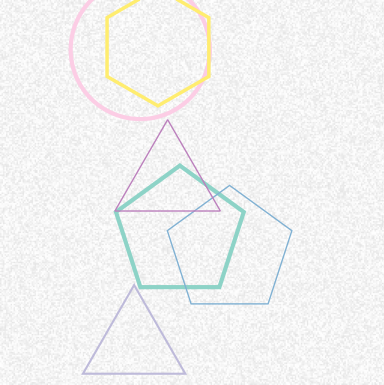[{"shape": "pentagon", "thickness": 3, "radius": 0.87, "center": [0.467, 0.395]}, {"shape": "triangle", "thickness": 1.5, "radius": 0.77, "center": [0.348, 0.106]}, {"shape": "pentagon", "thickness": 1, "radius": 0.85, "center": [0.596, 0.348]}, {"shape": "circle", "thickness": 3, "radius": 0.9, "center": [0.364, 0.871]}, {"shape": "triangle", "thickness": 1, "radius": 0.79, "center": [0.435, 0.531]}, {"shape": "hexagon", "thickness": 2.5, "radius": 0.76, "center": [0.41, 0.878]}]